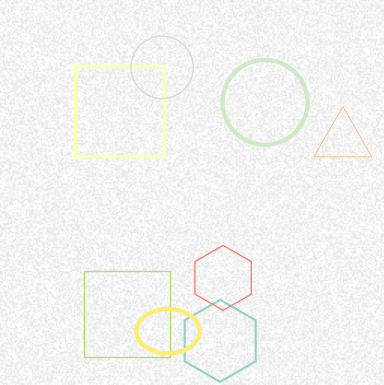[{"shape": "hexagon", "thickness": 1.5, "radius": 0.53, "center": [0.572, 0.115]}, {"shape": "square", "thickness": 2.5, "radius": 0.58, "center": [0.31, 0.711]}, {"shape": "hexagon", "thickness": 1, "radius": 0.42, "center": [0.579, 0.278]}, {"shape": "triangle", "thickness": 0.5, "radius": 0.44, "center": [0.891, 0.636]}, {"shape": "square", "thickness": 1, "radius": 0.56, "center": [0.33, 0.185]}, {"shape": "circle", "thickness": 1, "radius": 0.4, "center": [0.421, 0.825]}, {"shape": "circle", "thickness": 3, "radius": 0.55, "center": [0.688, 0.734]}, {"shape": "oval", "thickness": 3, "radius": 0.41, "center": [0.436, 0.14]}]